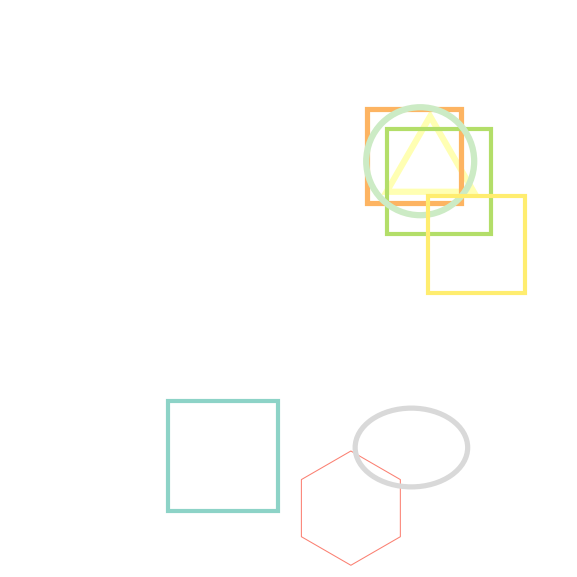[{"shape": "square", "thickness": 2, "radius": 0.48, "center": [0.386, 0.209]}, {"shape": "triangle", "thickness": 3, "radius": 0.44, "center": [0.745, 0.711]}, {"shape": "hexagon", "thickness": 0.5, "radius": 0.49, "center": [0.608, 0.119]}, {"shape": "square", "thickness": 2.5, "radius": 0.41, "center": [0.717, 0.729]}, {"shape": "square", "thickness": 2, "radius": 0.45, "center": [0.76, 0.685]}, {"shape": "oval", "thickness": 2.5, "radius": 0.49, "center": [0.712, 0.224]}, {"shape": "circle", "thickness": 3, "radius": 0.47, "center": [0.728, 0.72]}, {"shape": "square", "thickness": 2, "radius": 0.42, "center": [0.826, 0.576]}]